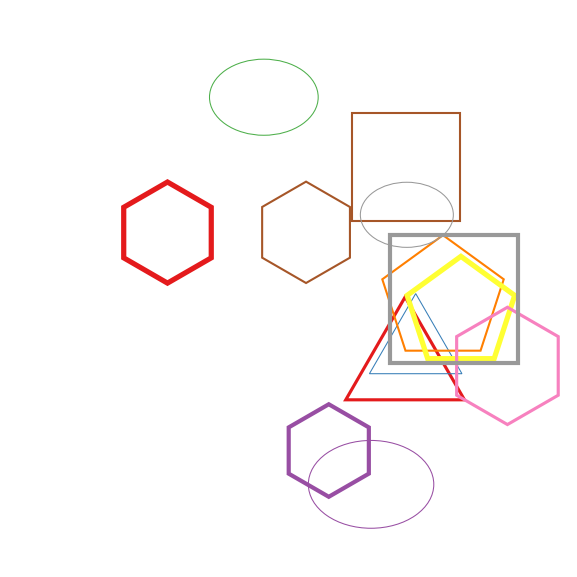[{"shape": "hexagon", "thickness": 2.5, "radius": 0.44, "center": [0.29, 0.596]}, {"shape": "triangle", "thickness": 1.5, "radius": 0.59, "center": [0.701, 0.366]}, {"shape": "triangle", "thickness": 0.5, "radius": 0.46, "center": [0.72, 0.398]}, {"shape": "oval", "thickness": 0.5, "radius": 0.47, "center": [0.457, 0.831]}, {"shape": "hexagon", "thickness": 2, "radius": 0.4, "center": [0.569, 0.219]}, {"shape": "oval", "thickness": 0.5, "radius": 0.54, "center": [0.643, 0.16]}, {"shape": "pentagon", "thickness": 1, "radius": 0.55, "center": [0.767, 0.481]}, {"shape": "pentagon", "thickness": 2.5, "radius": 0.49, "center": [0.798, 0.457]}, {"shape": "square", "thickness": 1, "radius": 0.47, "center": [0.703, 0.71]}, {"shape": "hexagon", "thickness": 1, "radius": 0.44, "center": [0.53, 0.597]}, {"shape": "hexagon", "thickness": 1.5, "radius": 0.51, "center": [0.879, 0.366]}, {"shape": "oval", "thickness": 0.5, "radius": 0.4, "center": [0.704, 0.627]}, {"shape": "square", "thickness": 2, "radius": 0.55, "center": [0.786, 0.482]}]